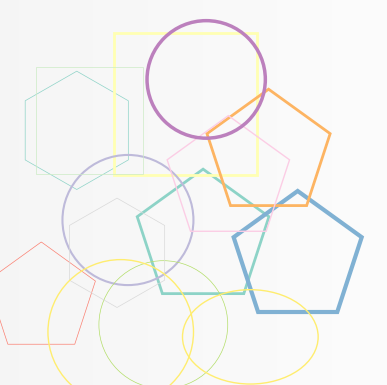[{"shape": "pentagon", "thickness": 2, "radius": 0.89, "center": [0.524, 0.382]}, {"shape": "hexagon", "thickness": 0.5, "radius": 0.77, "center": [0.198, 0.661]}, {"shape": "square", "thickness": 2, "radius": 0.92, "center": [0.478, 0.729]}, {"shape": "circle", "thickness": 1.5, "radius": 0.85, "center": [0.33, 0.429]}, {"shape": "pentagon", "thickness": 0.5, "radius": 0.73, "center": [0.107, 0.225]}, {"shape": "pentagon", "thickness": 3, "radius": 0.87, "center": [0.768, 0.33]}, {"shape": "pentagon", "thickness": 2, "radius": 0.84, "center": [0.693, 0.601]}, {"shape": "circle", "thickness": 0.5, "radius": 0.83, "center": [0.421, 0.157]}, {"shape": "pentagon", "thickness": 1, "radius": 0.83, "center": [0.589, 0.534]}, {"shape": "hexagon", "thickness": 0.5, "radius": 0.71, "center": [0.302, 0.343]}, {"shape": "circle", "thickness": 2.5, "radius": 0.76, "center": [0.532, 0.794]}, {"shape": "square", "thickness": 0.5, "radius": 0.69, "center": [0.231, 0.686]}, {"shape": "circle", "thickness": 1, "radius": 0.94, "center": [0.312, 0.138]}, {"shape": "oval", "thickness": 1, "radius": 0.88, "center": [0.646, 0.125]}]